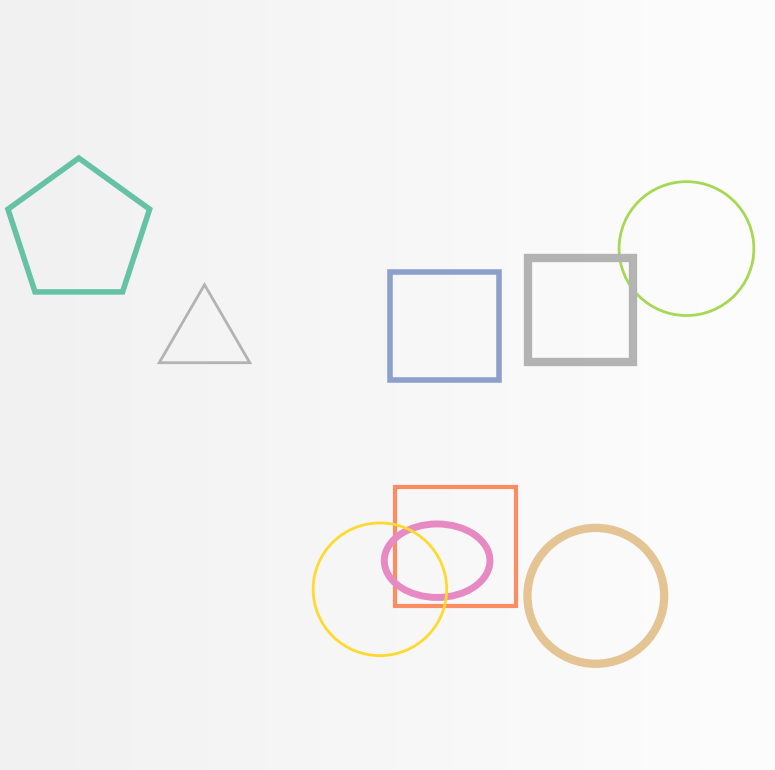[{"shape": "pentagon", "thickness": 2, "radius": 0.48, "center": [0.102, 0.699]}, {"shape": "square", "thickness": 1.5, "radius": 0.39, "center": [0.588, 0.29]}, {"shape": "square", "thickness": 2, "radius": 0.35, "center": [0.574, 0.576]}, {"shape": "oval", "thickness": 2.5, "radius": 0.34, "center": [0.564, 0.272]}, {"shape": "circle", "thickness": 1, "radius": 0.43, "center": [0.886, 0.677]}, {"shape": "circle", "thickness": 1, "radius": 0.43, "center": [0.49, 0.235]}, {"shape": "circle", "thickness": 3, "radius": 0.44, "center": [0.769, 0.226]}, {"shape": "triangle", "thickness": 1, "radius": 0.34, "center": [0.264, 0.563]}, {"shape": "square", "thickness": 3, "radius": 0.34, "center": [0.749, 0.597]}]